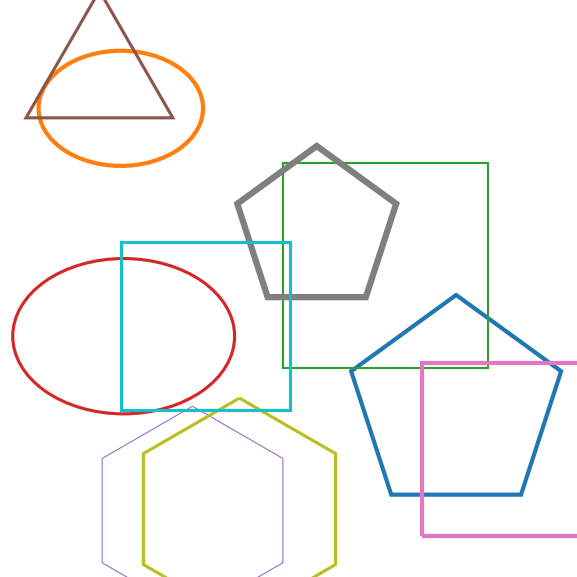[{"shape": "pentagon", "thickness": 2, "radius": 0.96, "center": [0.79, 0.297]}, {"shape": "oval", "thickness": 2, "radius": 0.71, "center": [0.209, 0.812]}, {"shape": "square", "thickness": 1, "radius": 0.89, "center": [0.668, 0.539]}, {"shape": "oval", "thickness": 1.5, "radius": 0.96, "center": [0.214, 0.417]}, {"shape": "hexagon", "thickness": 0.5, "radius": 0.9, "center": [0.333, 0.115]}, {"shape": "triangle", "thickness": 1.5, "radius": 0.73, "center": [0.172, 0.868]}, {"shape": "square", "thickness": 2, "radius": 0.75, "center": [0.881, 0.221]}, {"shape": "pentagon", "thickness": 3, "radius": 0.72, "center": [0.548, 0.602]}, {"shape": "hexagon", "thickness": 1.5, "radius": 0.96, "center": [0.415, 0.118]}, {"shape": "square", "thickness": 1.5, "radius": 0.73, "center": [0.356, 0.435]}]